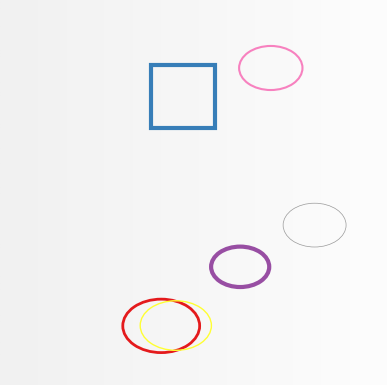[{"shape": "oval", "thickness": 2, "radius": 0.5, "center": [0.416, 0.154]}, {"shape": "square", "thickness": 3, "radius": 0.41, "center": [0.472, 0.749]}, {"shape": "oval", "thickness": 3, "radius": 0.37, "center": [0.62, 0.307]}, {"shape": "oval", "thickness": 1, "radius": 0.46, "center": [0.454, 0.154]}, {"shape": "oval", "thickness": 1.5, "radius": 0.41, "center": [0.699, 0.823]}, {"shape": "oval", "thickness": 0.5, "radius": 0.41, "center": [0.812, 0.415]}]